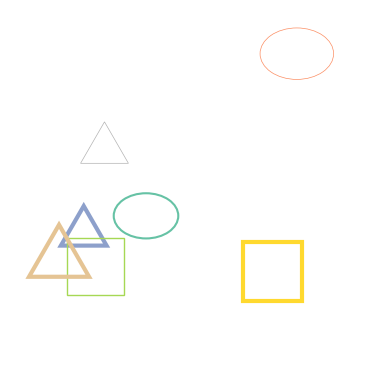[{"shape": "oval", "thickness": 1.5, "radius": 0.42, "center": [0.379, 0.439]}, {"shape": "oval", "thickness": 0.5, "radius": 0.48, "center": [0.771, 0.861]}, {"shape": "triangle", "thickness": 3, "radius": 0.34, "center": [0.217, 0.396]}, {"shape": "square", "thickness": 1, "radius": 0.37, "center": [0.248, 0.308]}, {"shape": "square", "thickness": 3, "radius": 0.38, "center": [0.708, 0.295]}, {"shape": "triangle", "thickness": 3, "radius": 0.45, "center": [0.153, 0.326]}, {"shape": "triangle", "thickness": 0.5, "radius": 0.36, "center": [0.271, 0.612]}]